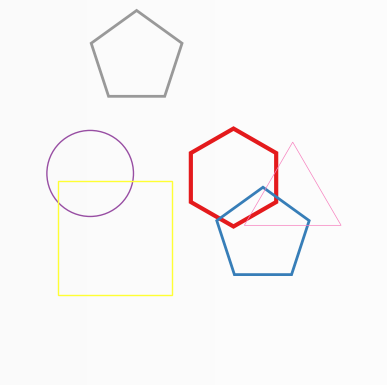[{"shape": "hexagon", "thickness": 3, "radius": 0.64, "center": [0.603, 0.539]}, {"shape": "pentagon", "thickness": 2, "radius": 0.63, "center": [0.679, 0.388]}, {"shape": "circle", "thickness": 1, "radius": 0.56, "center": [0.233, 0.549]}, {"shape": "square", "thickness": 1, "radius": 0.74, "center": [0.297, 0.382]}, {"shape": "triangle", "thickness": 0.5, "radius": 0.72, "center": [0.755, 0.487]}, {"shape": "pentagon", "thickness": 2, "radius": 0.62, "center": [0.353, 0.85]}]